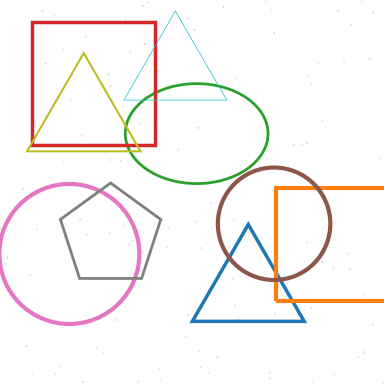[{"shape": "triangle", "thickness": 2.5, "radius": 0.84, "center": [0.645, 0.249]}, {"shape": "square", "thickness": 3, "radius": 0.73, "center": [0.865, 0.365]}, {"shape": "oval", "thickness": 2, "radius": 0.93, "center": [0.511, 0.653]}, {"shape": "square", "thickness": 2.5, "radius": 0.8, "center": [0.243, 0.783]}, {"shape": "circle", "thickness": 3, "radius": 0.73, "center": [0.712, 0.419]}, {"shape": "circle", "thickness": 3, "radius": 0.91, "center": [0.18, 0.34]}, {"shape": "pentagon", "thickness": 2, "radius": 0.69, "center": [0.287, 0.388]}, {"shape": "triangle", "thickness": 1.5, "radius": 0.85, "center": [0.218, 0.692]}, {"shape": "triangle", "thickness": 0.5, "radius": 0.77, "center": [0.455, 0.817]}]